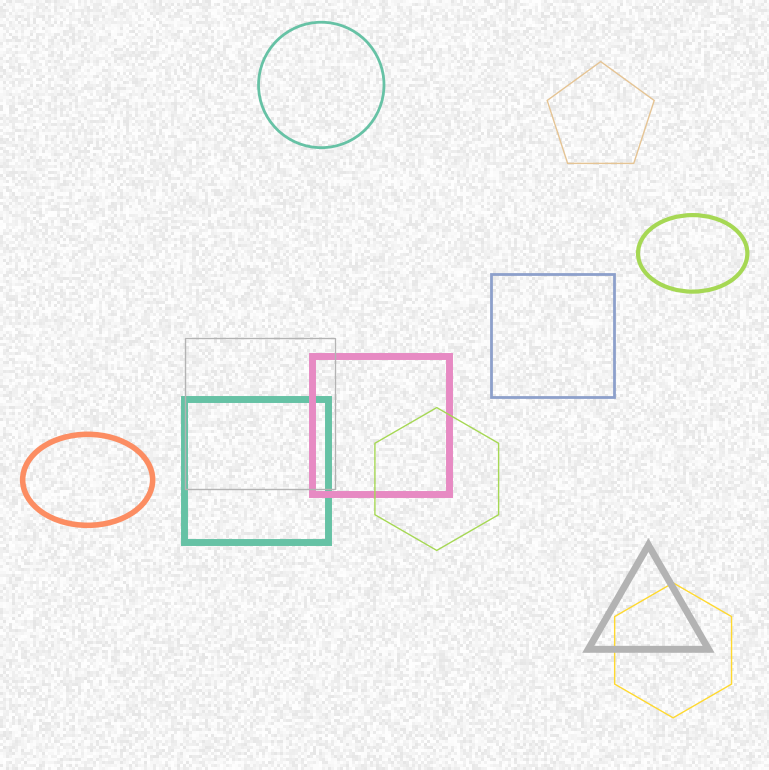[{"shape": "square", "thickness": 2.5, "radius": 0.47, "center": [0.332, 0.389]}, {"shape": "circle", "thickness": 1, "radius": 0.41, "center": [0.417, 0.89]}, {"shape": "oval", "thickness": 2, "radius": 0.42, "center": [0.114, 0.377]}, {"shape": "square", "thickness": 1, "radius": 0.4, "center": [0.717, 0.564]}, {"shape": "square", "thickness": 2.5, "radius": 0.45, "center": [0.494, 0.448]}, {"shape": "hexagon", "thickness": 0.5, "radius": 0.46, "center": [0.567, 0.378]}, {"shape": "oval", "thickness": 1.5, "radius": 0.36, "center": [0.9, 0.671]}, {"shape": "hexagon", "thickness": 0.5, "radius": 0.44, "center": [0.874, 0.155]}, {"shape": "pentagon", "thickness": 0.5, "radius": 0.37, "center": [0.78, 0.847]}, {"shape": "triangle", "thickness": 2.5, "radius": 0.45, "center": [0.842, 0.202]}, {"shape": "square", "thickness": 0.5, "radius": 0.49, "center": [0.338, 0.463]}]